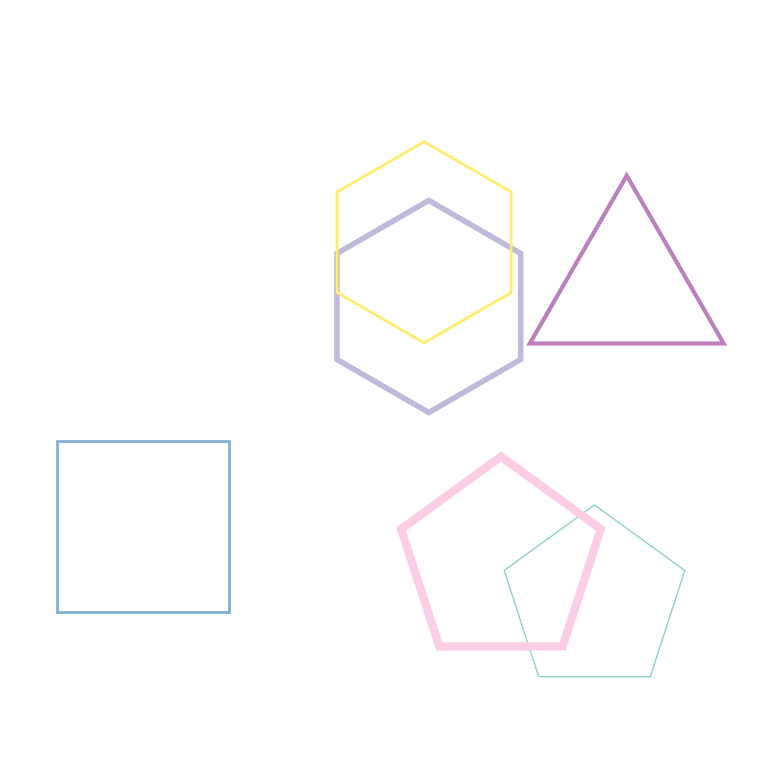[{"shape": "pentagon", "thickness": 0.5, "radius": 0.62, "center": [0.772, 0.221]}, {"shape": "hexagon", "thickness": 2, "radius": 0.69, "center": [0.557, 0.602]}, {"shape": "square", "thickness": 1, "radius": 0.56, "center": [0.186, 0.316]}, {"shape": "pentagon", "thickness": 3, "radius": 0.68, "center": [0.651, 0.271]}, {"shape": "triangle", "thickness": 1.5, "radius": 0.73, "center": [0.814, 0.627]}, {"shape": "hexagon", "thickness": 1, "radius": 0.65, "center": [0.551, 0.685]}]